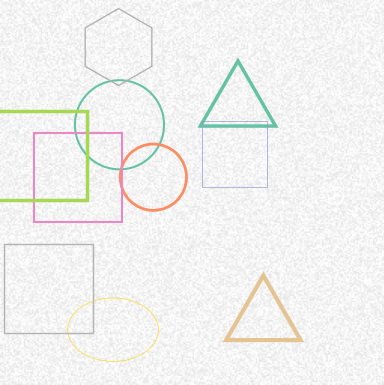[{"shape": "triangle", "thickness": 2.5, "radius": 0.56, "center": [0.618, 0.729]}, {"shape": "circle", "thickness": 1.5, "radius": 0.58, "center": [0.31, 0.676]}, {"shape": "circle", "thickness": 2, "radius": 0.43, "center": [0.398, 0.54]}, {"shape": "square", "thickness": 0.5, "radius": 0.42, "center": [0.608, 0.6]}, {"shape": "square", "thickness": 1.5, "radius": 0.57, "center": [0.202, 0.539]}, {"shape": "square", "thickness": 2.5, "radius": 0.58, "center": [0.111, 0.597]}, {"shape": "oval", "thickness": 0.5, "radius": 0.59, "center": [0.294, 0.144]}, {"shape": "triangle", "thickness": 3, "radius": 0.56, "center": [0.684, 0.173]}, {"shape": "hexagon", "thickness": 1, "radius": 0.5, "center": [0.308, 0.878]}, {"shape": "square", "thickness": 1, "radius": 0.58, "center": [0.125, 0.251]}]